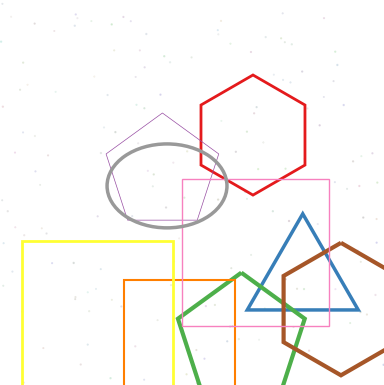[{"shape": "hexagon", "thickness": 2, "radius": 0.78, "center": [0.657, 0.649]}, {"shape": "triangle", "thickness": 2.5, "radius": 0.83, "center": [0.786, 0.278]}, {"shape": "pentagon", "thickness": 3, "radius": 0.87, "center": [0.627, 0.119]}, {"shape": "pentagon", "thickness": 0.5, "radius": 0.77, "center": [0.422, 0.553]}, {"shape": "square", "thickness": 1.5, "radius": 0.72, "center": [0.466, 0.13]}, {"shape": "square", "thickness": 2, "radius": 0.98, "center": [0.253, 0.176]}, {"shape": "hexagon", "thickness": 3, "radius": 0.86, "center": [0.886, 0.197]}, {"shape": "square", "thickness": 1, "radius": 0.95, "center": [0.663, 0.345]}, {"shape": "oval", "thickness": 2.5, "radius": 0.78, "center": [0.434, 0.517]}]